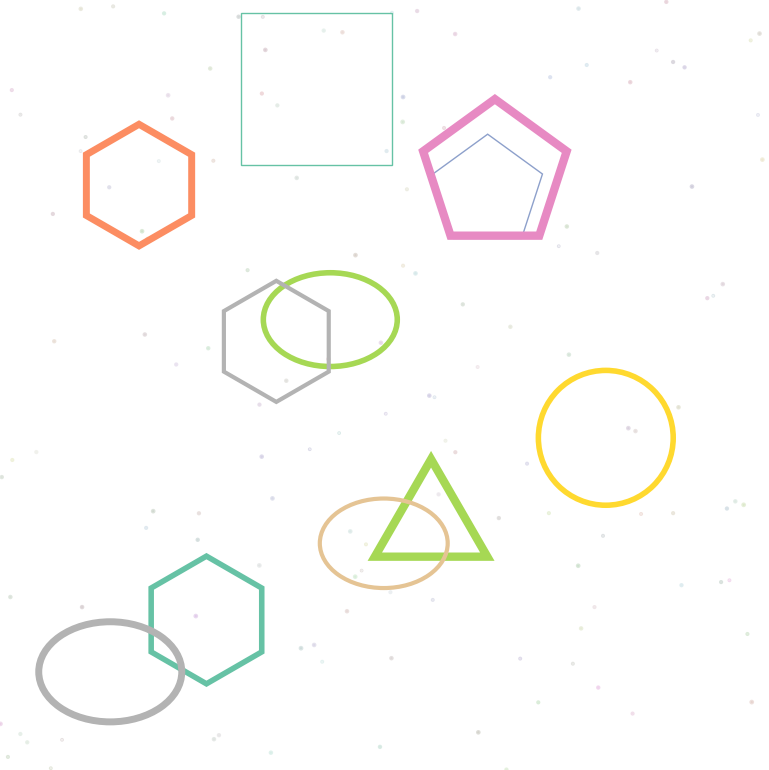[{"shape": "hexagon", "thickness": 2, "radius": 0.41, "center": [0.268, 0.195]}, {"shape": "square", "thickness": 0.5, "radius": 0.49, "center": [0.411, 0.885]}, {"shape": "hexagon", "thickness": 2.5, "radius": 0.39, "center": [0.181, 0.76]}, {"shape": "pentagon", "thickness": 0.5, "radius": 0.37, "center": [0.633, 0.751]}, {"shape": "pentagon", "thickness": 3, "radius": 0.49, "center": [0.643, 0.773]}, {"shape": "triangle", "thickness": 3, "radius": 0.42, "center": [0.56, 0.319]}, {"shape": "oval", "thickness": 2, "radius": 0.43, "center": [0.429, 0.585]}, {"shape": "circle", "thickness": 2, "radius": 0.44, "center": [0.787, 0.431]}, {"shape": "oval", "thickness": 1.5, "radius": 0.42, "center": [0.498, 0.294]}, {"shape": "hexagon", "thickness": 1.5, "radius": 0.39, "center": [0.359, 0.557]}, {"shape": "oval", "thickness": 2.5, "radius": 0.46, "center": [0.143, 0.128]}]